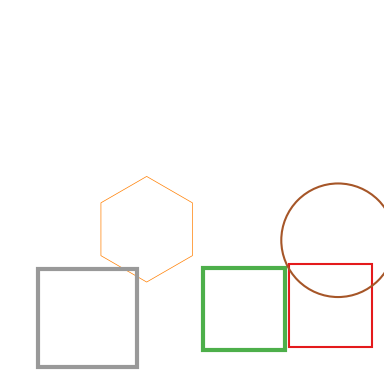[{"shape": "square", "thickness": 1.5, "radius": 0.54, "center": [0.859, 0.206]}, {"shape": "square", "thickness": 3, "radius": 0.53, "center": [0.634, 0.198]}, {"shape": "hexagon", "thickness": 0.5, "radius": 0.69, "center": [0.381, 0.405]}, {"shape": "circle", "thickness": 1.5, "radius": 0.74, "center": [0.878, 0.376]}, {"shape": "square", "thickness": 3, "radius": 0.64, "center": [0.227, 0.174]}]